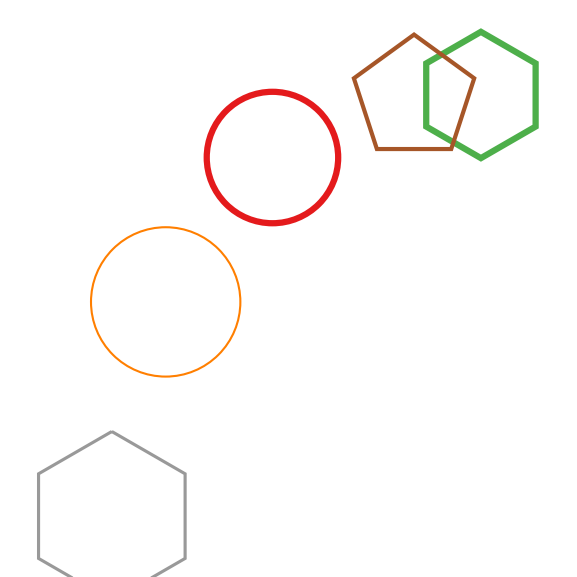[{"shape": "circle", "thickness": 3, "radius": 0.57, "center": [0.472, 0.726]}, {"shape": "hexagon", "thickness": 3, "radius": 0.55, "center": [0.833, 0.835]}, {"shape": "circle", "thickness": 1, "radius": 0.65, "center": [0.287, 0.476]}, {"shape": "pentagon", "thickness": 2, "radius": 0.55, "center": [0.717, 0.83]}, {"shape": "hexagon", "thickness": 1.5, "radius": 0.73, "center": [0.194, 0.105]}]